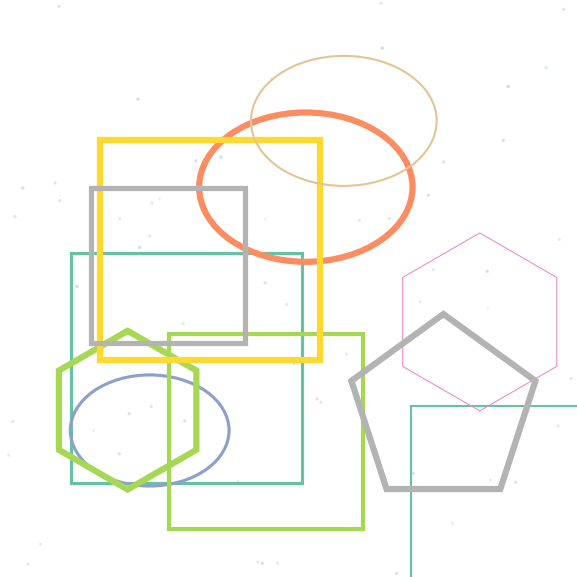[{"shape": "square", "thickness": 1, "radius": 0.88, "center": [0.889, 0.118]}, {"shape": "square", "thickness": 1.5, "radius": 1.0, "center": [0.323, 0.362]}, {"shape": "oval", "thickness": 3, "radius": 0.92, "center": [0.53, 0.675]}, {"shape": "oval", "thickness": 1.5, "radius": 0.69, "center": [0.259, 0.254]}, {"shape": "hexagon", "thickness": 0.5, "radius": 0.77, "center": [0.831, 0.442]}, {"shape": "hexagon", "thickness": 3, "radius": 0.69, "center": [0.221, 0.289]}, {"shape": "square", "thickness": 2, "radius": 0.84, "center": [0.461, 0.252]}, {"shape": "square", "thickness": 3, "radius": 0.95, "center": [0.364, 0.567]}, {"shape": "oval", "thickness": 1, "radius": 0.8, "center": [0.595, 0.79]}, {"shape": "square", "thickness": 2.5, "radius": 0.67, "center": [0.291, 0.539]}, {"shape": "pentagon", "thickness": 3, "radius": 0.84, "center": [0.768, 0.288]}]